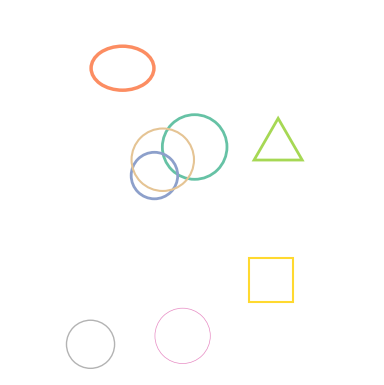[{"shape": "circle", "thickness": 2, "radius": 0.42, "center": [0.506, 0.618]}, {"shape": "oval", "thickness": 2.5, "radius": 0.41, "center": [0.318, 0.823]}, {"shape": "circle", "thickness": 2, "radius": 0.3, "center": [0.401, 0.544]}, {"shape": "circle", "thickness": 0.5, "radius": 0.36, "center": [0.474, 0.128]}, {"shape": "triangle", "thickness": 2, "radius": 0.36, "center": [0.722, 0.62]}, {"shape": "square", "thickness": 1.5, "radius": 0.29, "center": [0.704, 0.273]}, {"shape": "circle", "thickness": 1.5, "radius": 0.41, "center": [0.423, 0.585]}, {"shape": "circle", "thickness": 1, "radius": 0.31, "center": [0.235, 0.106]}]